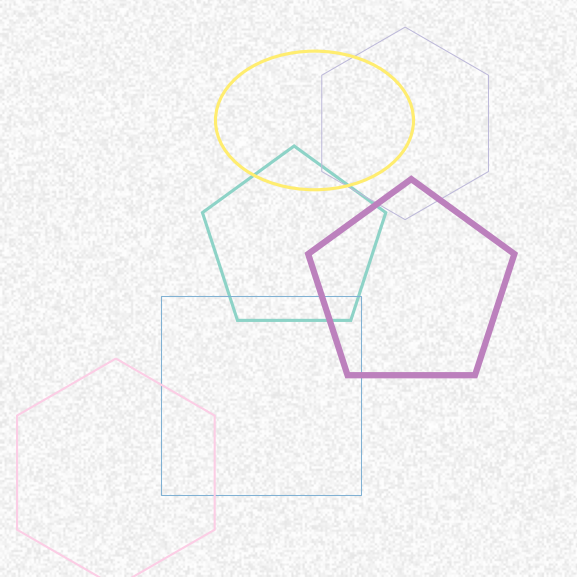[{"shape": "pentagon", "thickness": 1.5, "radius": 0.83, "center": [0.509, 0.579]}, {"shape": "hexagon", "thickness": 0.5, "radius": 0.83, "center": [0.702, 0.785]}, {"shape": "square", "thickness": 0.5, "radius": 0.86, "center": [0.452, 0.314]}, {"shape": "hexagon", "thickness": 1, "radius": 0.99, "center": [0.201, 0.181]}, {"shape": "pentagon", "thickness": 3, "radius": 0.94, "center": [0.712, 0.501]}, {"shape": "oval", "thickness": 1.5, "radius": 0.86, "center": [0.545, 0.791]}]